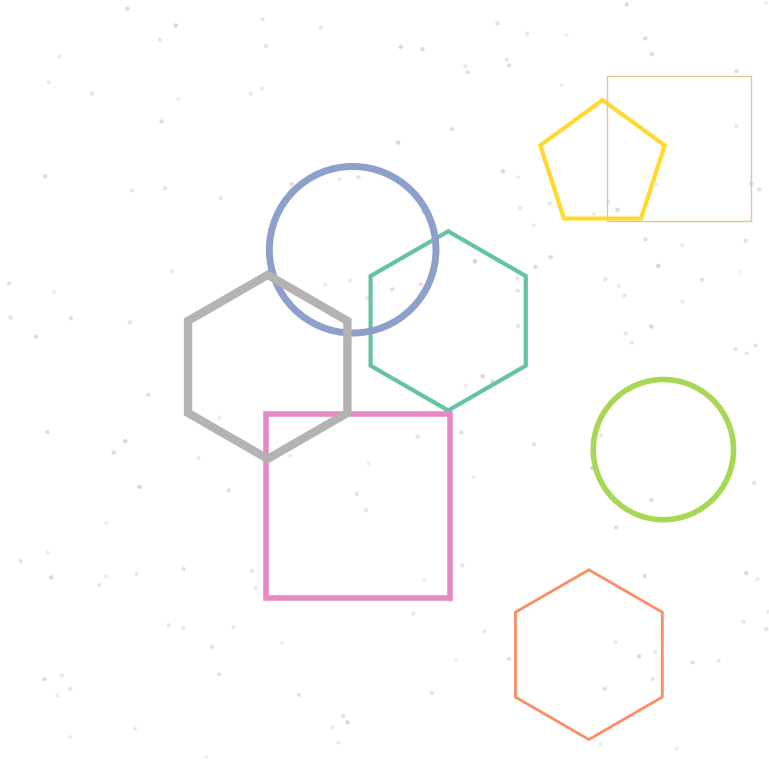[{"shape": "hexagon", "thickness": 1.5, "radius": 0.58, "center": [0.582, 0.583]}, {"shape": "hexagon", "thickness": 1, "radius": 0.55, "center": [0.765, 0.15]}, {"shape": "circle", "thickness": 2.5, "radius": 0.54, "center": [0.458, 0.676]}, {"shape": "square", "thickness": 2, "radius": 0.6, "center": [0.465, 0.343]}, {"shape": "circle", "thickness": 2, "radius": 0.46, "center": [0.862, 0.416]}, {"shape": "pentagon", "thickness": 1.5, "radius": 0.43, "center": [0.782, 0.785]}, {"shape": "square", "thickness": 0.5, "radius": 0.47, "center": [0.882, 0.807]}, {"shape": "hexagon", "thickness": 3, "radius": 0.6, "center": [0.348, 0.524]}]